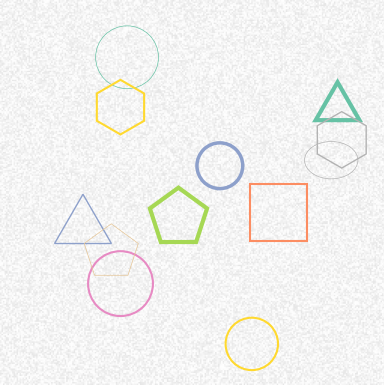[{"shape": "triangle", "thickness": 3, "radius": 0.33, "center": [0.877, 0.721]}, {"shape": "circle", "thickness": 0.5, "radius": 0.41, "center": [0.33, 0.851]}, {"shape": "square", "thickness": 1.5, "radius": 0.37, "center": [0.723, 0.447]}, {"shape": "triangle", "thickness": 1, "radius": 0.43, "center": [0.216, 0.41]}, {"shape": "circle", "thickness": 2.5, "radius": 0.3, "center": [0.571, 0.57]}, {"shape": "circle", "thickness": 1.5, "radius": 0.42, "center": [0.313, 0.263]}, {"shape": "pentagon", "thickness": 3, "radius": 0.39, "center": [0.464, 0.435]}, {"shape": "hexagon", "thickness": 1.5, "radius": 0.35, "center": [0.313, 0.722]}, {"shape": "circle", "thickness": 1.5, "radius": 0.34, "center": [0.654, 0.107]}, {"shape": "pentagon", "thickness": 0.5, "radius": 0.37, "center": [0.289, 0.345]}, {"shape": "oval", "thickness": 0.5, "radius": 0.35, "center": [0.86, 0.584]}, {"shape": "hexagon", "thickness": 1, "radius": 0.37, "center": [0.888, 0.637]}]